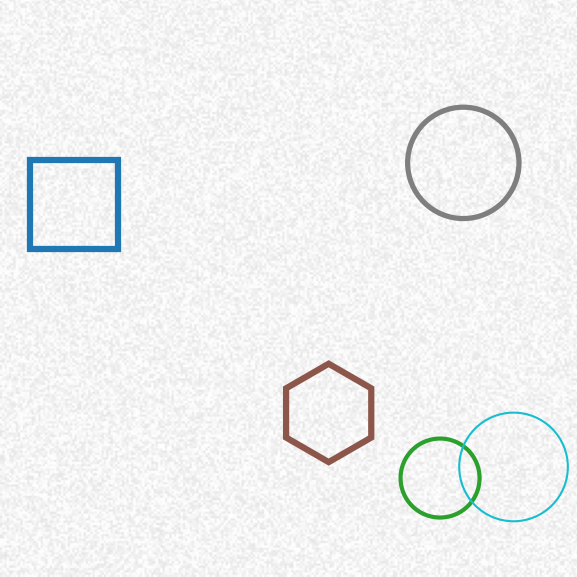[{"shape": "square", "thickness": 3, "radius": 0.38, "center": [0.128, 0.645]}, {"shape": "circle", "thickness": 2, "radius": 0.34, "center": [0.762, 0.171]}, {"shape": "hexagon", "thickness": 3, "radius": 0.43, "center": [0.569, 0.284]}, {"shape": "circle", "thickness": 2.5, "radius": 0.48, "center": [0.802, 0.717]}, {"shape": "circle", "thickness": 1, "radius": 0.47, "center": [0.889, 0.191]}]